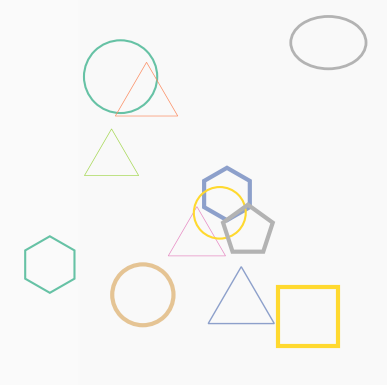[{"shape": "hexagon", "thickness": 1.5, "radius": 0.37, "center": [0.129, 0.313]}, {"shape": "circle", "thickness": 1.5, "radius": 0.47, "center": [0.311, 0.801]}, {"shape": "triangle", "thickness": 0.5, "radius": 0.47, "center": [0.378, 0.745]}, {"shape": "triangle", "thickness": 1, "radius": 0.49, "center": [0.623, 0.209]}, {"shape": "hexagon", "thickness": 3, "radius": 0.34, "center": [0.586, 0.496]}, {"shape": "triangle", "thickness": 0.5, "radius": 0.43, "center": [0.508, 0.378]}, {"shape": "triangle", "thickness": 0.5, "radius": 0.4, "center": [0.288, 0.584]}, {"shape": "square", "thickness": 3, "radius": 0.38, "center": [0.795, 0.178]}, {"shape": "circle", "thickness": 1.5, "radius": 0.33, "center": [0.567, 0.447]}, {"shape": "circle", "thickness": 3, "radius": 0.4, "center": [0.369, 0.234]}, {"shape": "oval", "thickness": 2, "radius": 0.49, "center": [0.847, 0.889]}, {"shape": "pentagon", "thickness": 3, "radius": 0.34, "center": [0.64, 0.401]}]